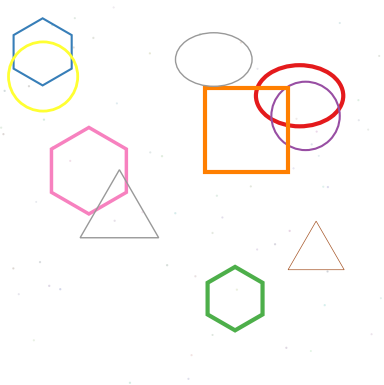[{"shape": "oval", "thickness": 3, "radius": 0.57, "center": [0.778, 0.751]}, {"shape": "hexagon", "thickness": 1.5, "radius": 0.44, "center": [0.111, 0.865]}, {"shape": "hexagon", "thickness": 3, "radius": 0.41, "center": [0.611, 0.224]}, {"shape": "circle", "thickness": 1.5, "radius": 0.44, "center": [0.794, 0.699]}, {"shape": "square", "thickness": 3, "radius": 0.54, "center": [0.64, 0.663]}, {"shape": "circle", "thickness": 2, "radius": 0.45, "center": [0.112, 0.801]}, {"shape": "triangle", "thickness": 0.5, "radius": 0.42, "center": [0.821, 0.341]}, {"shape": "hexagon", "thickness": 2.5, "radius": 0.56, "center": [0.231, 0.557]}, {"shape": "oval", "thickness": 1, "radius": 0.5, "center": [0.555, 0.845]}, {"shape": "triangle", "thickness": 1, "radius": 0.59, "center": [0.31, 0.441]}]